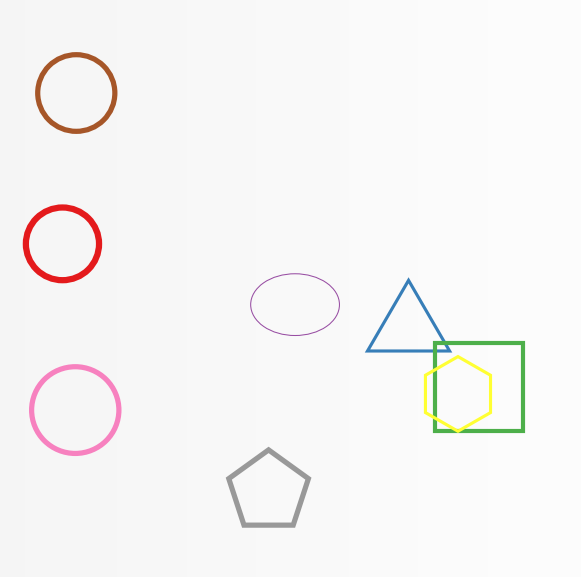[{"shape": "circle", "thickness": 3, "radius": 0.31, "center": [0.107, 0.577]}, {"shape": "triangle", "thickness": 1.5, "radius": 0.41, "center": [0.703, 0.432]}, {"shape": "square", "thickness": 2, "radius": 0.38, "center": [0.824, 0.329]}, {"shape": "oval", "thickness": 0.5, "radius": 0.38, "center": [0.508, 0.472]}, {"shape": "hexagon", "thickness": 1.5, "radius": 0.32, "center": [0.788, 0.317]}, {"shape": "circle", "thickness": 2.5, "radius": 0.33, "center": [0.131, 0.838]}, {"shape": "circle", "thickness": 2.5, "radius": 0.38, "center": [0.129, 0.289]}, {"shape": "pentagon", "thickness": 2.5, "radius": 0.36, "center": [0.462, 0.148]}]